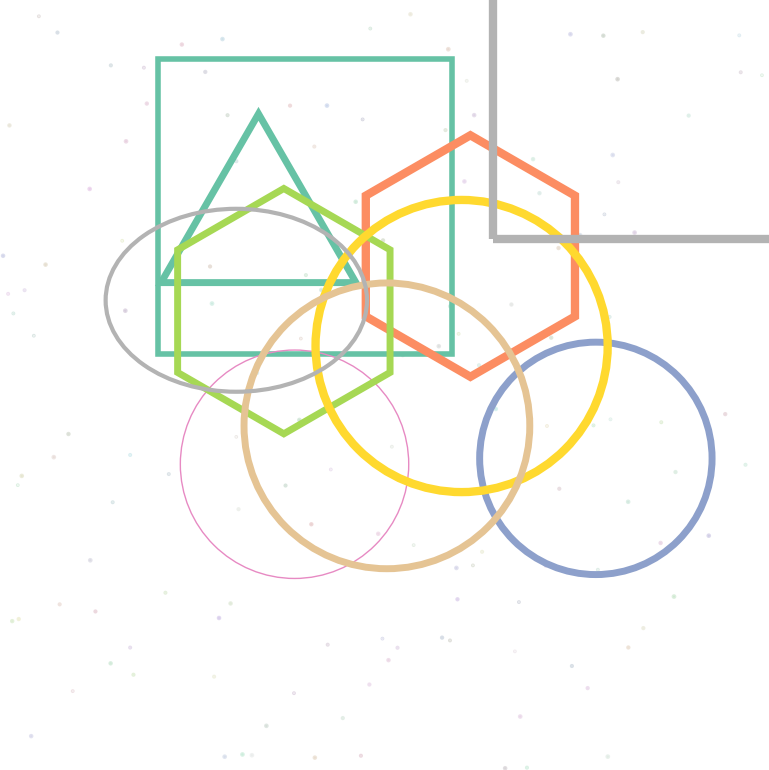[{"shape": "triangle", "thickness": 2.5, "radius": 0.73, "center": [0.336, 0.706]}, {"shape": "square", "thickness": 2, "radius": 0.96, "center": [0.396, 0.732]}, {"shape": "hexagon", "thickness": 3, "radius": 0.78, "center": [0.611, 0.667]}, {"shape": "circle", "thickness": 2.5, "radius": 0.75, "center": [0.774, 0.405]}, {"shape": "circle", "thickness": 0.5, "radius": 0.74, "center": [0.383, 0.397]}, {"shape": "hexagon", "thickness": 2.5, "radius": 0.8, "center": [0.369, 0.596]}, {"shape": "circle", "thickness": 3, "radius": 0.95, "center": [0.599, 0.551]}, {"shape": "circle", "thickness": 2.5, "radius": 0.93, "center": [0.502, 0.447]}, {"shape": "square", "thickness": 3, "radius": 0.95, "center": [0.831, 0.879]}, {"shape": "oval", "thickness": 1.5, "radius": 0.85, "center": [0.307, 0.61]}]